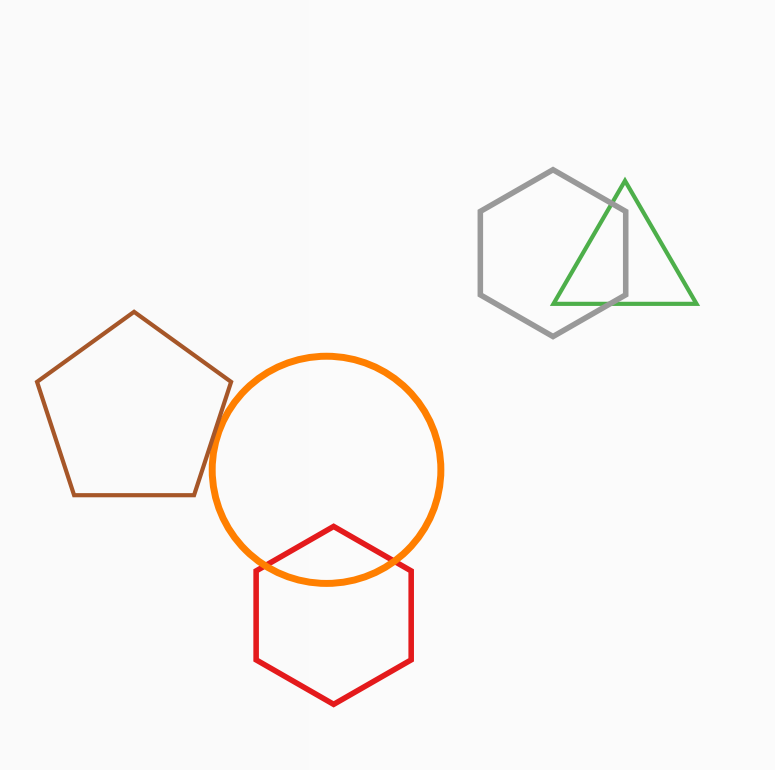[{"shape": "hexagon", "thickness": 2, "radius": 0.58, "center": [0.431, 0.201]}, {"shape": "triangle", "thickness": 1.5, "radius": 0.53, "center": [0.806, 0.659]}, {"shape": "circle", "thickness": 2.5, "radius": 0.74, "center": [0.421, 0.39]}, {"shape": "pentagon", "thickness": 1.5, "radius": 0.66, "center": [0.173, 0.463]}, {"shape": "hexagon", "thickness": 2, "radius": 0.54, "center": [0.714, 0.671]}]